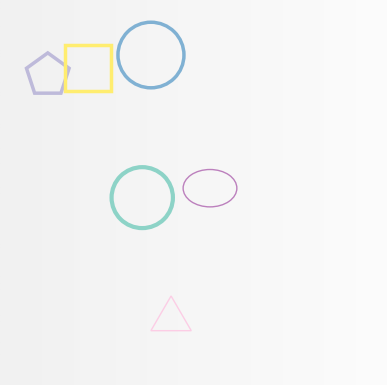[{"shape": "circle", "thickness": 3, "radius": 0.4, "center": [0.367, 0.487]}, {"shape": "pentagon", "thickness": 2.5, "radius": 0.29, "center": [0.123, 0.805]}, {"shape": "circle", "thickness": 2.5, "radius": 0.43, "center": [0.39, 0.857]}, {"shape": "triangle", "thickness": 1, "radius": 0.3, "center": [0.441, 0.171]}, {"shape": "oval", "thickness": 1, "radius": 0.35, "center": [0.542, 0.511]}, {"shape": "square", "thickness": 2.5, "radius": 0.3, "center": [0.227, 0.823]}]